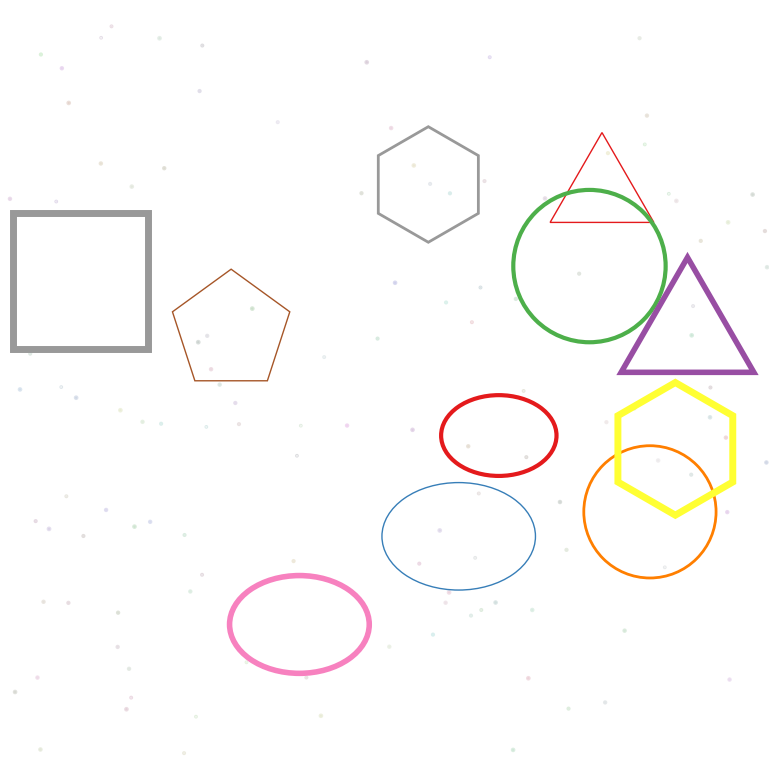[{"shape": "oval", "thickness": 1.5, "radius": 0.37, "center": [0.648, 0.434]}, {"shape": "triangle", "thickness": 0.5, "radius": 0.39, "center": [0.782, 0.75]}, {"shape": "oval", "thickness": 0.5, "radius": 0.5, "center": [0.596, 0.303]}, {"shape": "circle", "thickness": 1.5, "radius": 0.49, "center": [0.766, 0.654]}, {"shape": "triangle", "thickness": 2, "radius": 0.5, "center": [0.893, 0.566]}, {"shape": "circle", "thickness": 1, "radius": 0.43, "center": [0.844, 0.335]}, {"shape": "hexagon", "thickness": 2.5, "radius": 0.43, "center": [0.877, 0.417]}, {"shape": "pentagon", "thickness": 0.5, "radius": 0.4, "center": [0.3, 0.57]}, {"shape": "oval", "thickness": 2, "radius": 0.45, "center": [0.389, 0.189]}, {"shape": "square", "thickness": 2.5, "radius": 0.44, "center": [0.105, 0.635]}, {"shape": "hexagon", "thickness": 1, "radius": 0.38, "center": [0.556, 0.76]}]